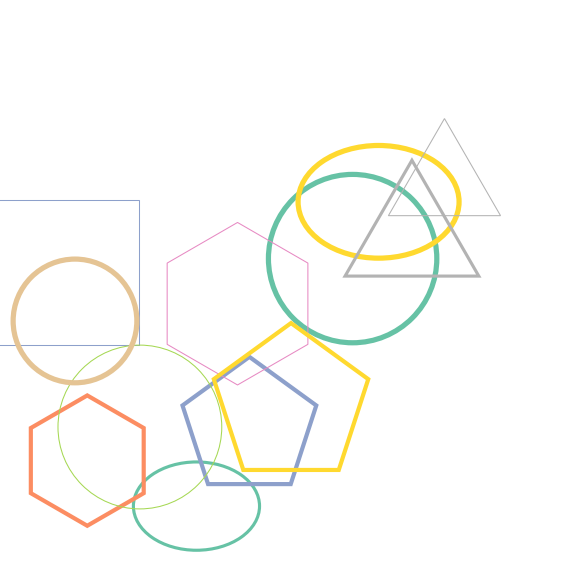[{"shape": "oval", "thickness": 1.5, "radius": 0.55, "center": [0.34, 0.123]}, {"shape": "circle", "thickness": 2.5, "radius": 0.73, "center": [0.611, 0.551]}, {"shape": "hexagon", "thickness": 2, "radius": 0.56, "center": [0.151, 0.202]}, {"shape": "square", "thickness": 0.5, "radius": 0.62, "center": [0.115, 0.528]}, {"shape": "pentagon", "thickness": 2, "radius": 0.61, "center": [0.432, 0.259]}, {"shape": "hexagon", "thickness": 0.5, "radius": 0.7, "center": [0.411, 0.473]}, {"shape": "circle", "thickness": 0.5, "radius": 0.71, "center": [0.242, 0.26]}, {"shape": "pentagon", "thickness": 2, "radius": 0.7, "center": [0.504, 0.299]}, {"shape": "oval", "thickness": 2.5, "radius": 0.7, "center": [0.656, 0.65]}, {"shape": "circle", "thickness": 2.5, "radius": 0.54, "center": [0.13, 0.443]}, {"shape": "triangle", "thickness": 0.5, "radius": 0.56, "center": [0.77, 0.682]}, {"shape": "triangle", "thickness": 1.5, "radius": 0.67, "center": [0.713, 0.588]}]